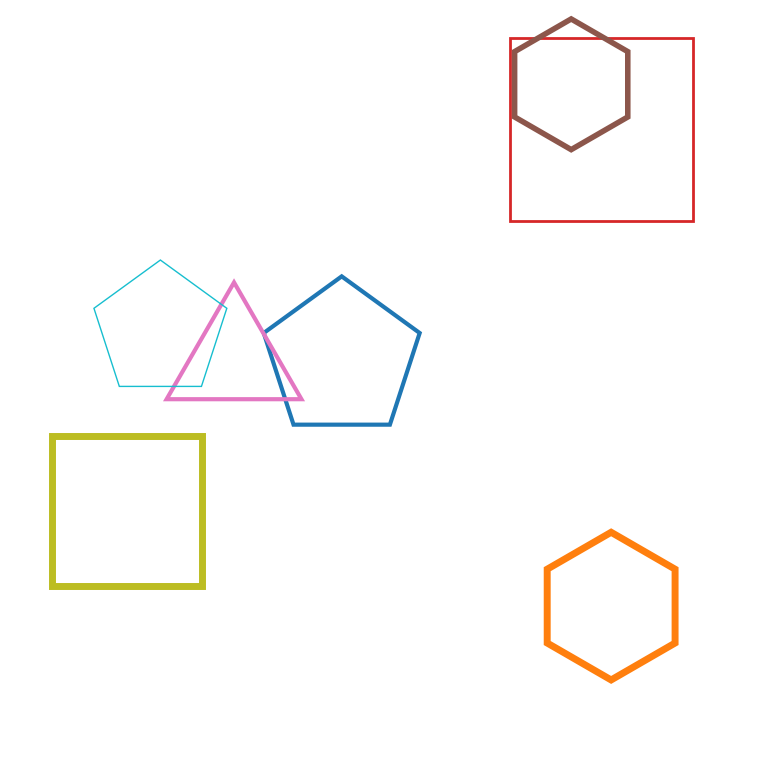[{"shape": "pentagon", "thickness": 1.5, "radius": 0.53, "center": [0.444, 0.535]}, {"shape": "hexagon", "thickness": 2.5, "radius": 0.48, "center": [0.794, 0.213]}, {"shape": "square", "thickness": 1, "radius": 0.6, "center": [0.781, 0.832]}, {"shape": "hexagon", "thickness": 2, "radius": 0.42, "center": [0.742, 0.891]}, {"shape": "triangle", "thickness": 1.5, "radius": 0.51, "center": [0.304, 0.532]}, {"shape": "square", "thickness": 2.5, "radius": 0.49, "center": [0.165, 0.336]}, {"shape": "pentagon", "thickness": 0.5, "radius": 0.45, "center": [0.208, 0.572]}]